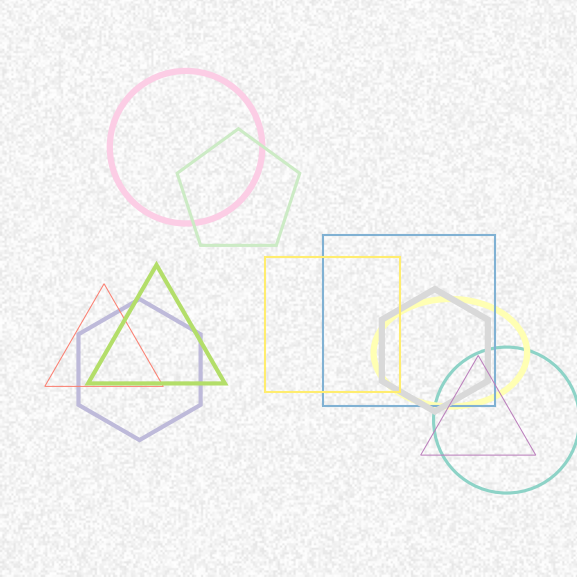[{"shape": "circle", "thickness": 1.5, "radius": 0.63, "center": [0.877, 0.272]}, {"shape": "oval", "thickness": 3, "radius": 0.66, "center": [0.78, 0.388]}, {"shape": "hexagon", "thickness": 2, "radius": 0.61, "center": [0.242, 0.359]}, {"shape": "triangle", "thickness": 0.5, "radius": 0.59, "center": [0.18, 0.389]}, {"shape": "square", "thickness": 1, "radius": 0.74, "center": [0.708, 0.445]}, {"shape": "triangle", "thickness": 2, "radius": 0.68, "center": [0.271, 0.404]}, {"shape": "circle", "thickness": 3, "radius": 0.66, "center": [0.322, 0.744]}, {"shape": "hexagon", "thickness": 3, "radius": 0.53, "center": [0.753, 0.393]}, {"shape": "triangle", "thickness": 0.5, "radius": 0.58, "center": [0.828, 0.269]}, {"shape": "pentagon", "thickness": 1.5, "radius": 0.56, "center": [0.413, 0.665]}, {"shape": "square", "thickness": 1, "radius": 0.58, "center": [0.575, 0.437]}]